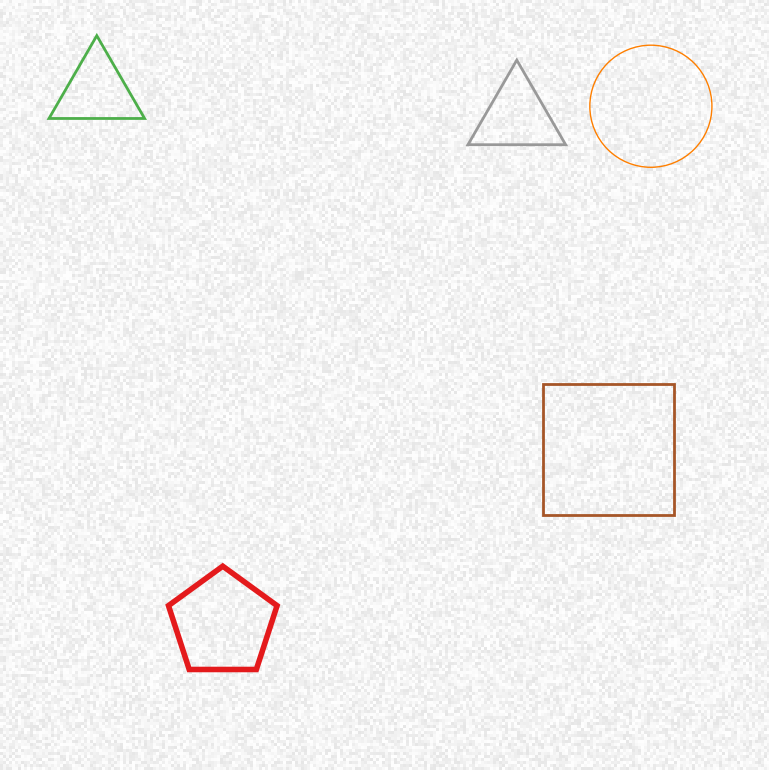[{"shape": "pentagon", "thickness": 2, "radius": 0.37, "center": [0.289, 0.191]}, {"shape": "triangle", "thickness": 1, "radius": 0.36, "center": [0.126, 0.882]}, {"shape": "circle", "thickness": 0.5, "radius": 0.4, "center": [0.845, 0.862]}, {"shape": "square", "thickness": 1, "radius": 0.43, "center": [0.79, 0.416]}, {"shape": "triangle", "thickness": 1, "radius": 0.37, "center": [0.671, 0.849]}]